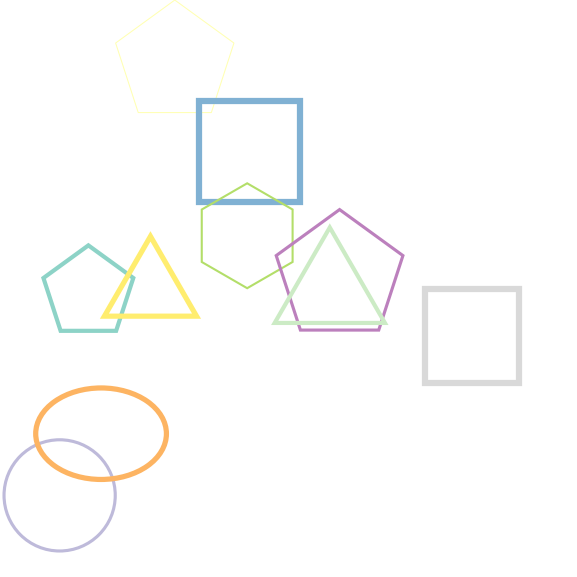[{"shape": "pentagon", "thickness": 2, "radius": 0.41, "center": [0.153, 0.492]}, {"shape": "pentagon", "thickness": 0.5, "radius": 0.54, "center": [0.303, 0.891]}, {"shape": "circle", "thickness": 1.5, "radius": 0.48, "center": [0.103, 0.141]}, {"shape": "square", "thickness": 3, "radius": 0.44, "center": [0.432, 0.737]}, {"shape": "oval", "thickness": 2.5, "radius": 0.57, "center": [0.175, 0.248]}, {"shape": "hexagon", "thickness": 1, "radius": 0.45, "center": [0.428, 0.591]}, {"shape": "square", "thickness": 3, "radius": 0.4, "center": [0.817, 0.418]}, {"shape": "pentagon", "thickness": 1.5, "radius": 0.58, "center": [0.588, 0.521]}, {"shape": "triangle", "thickness": 2, "radius": 0.55, "center": [0.571, 0.495]}, {"shape": "triangle", "thickness": 2.5, "radius": 0.46, "center": [0.261, 0.498]}]